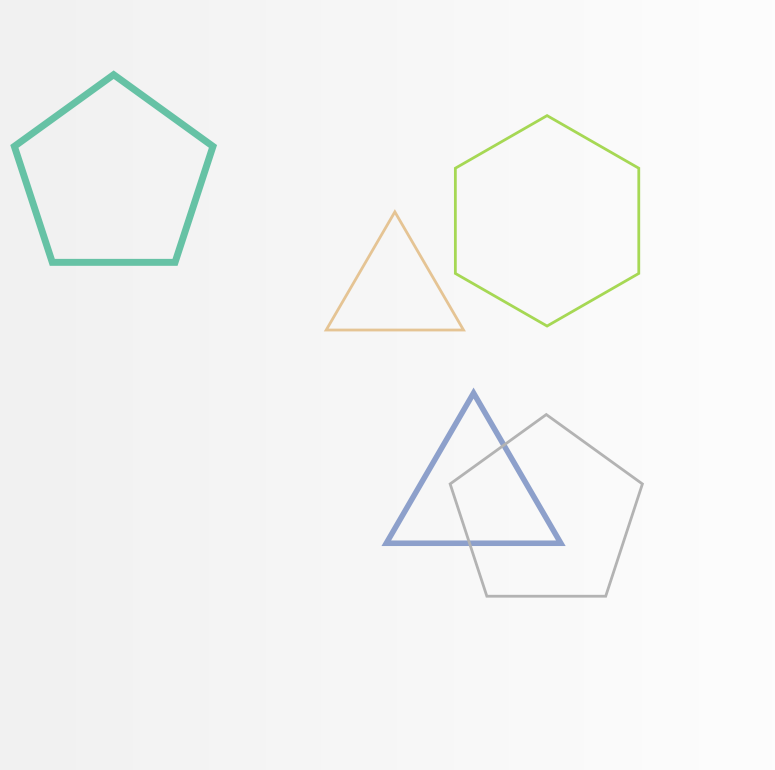[{"shape": "pentagon", "thickness": 2.5, "radius": 0.67, "center": [0.147, 0.768]}, {"shape": "triangle", "thickness": 2, "radius": 0.65, "center": [0.611, 0.359]}, {"shape": "hexagon", "thickness": 1, "radius": 0.68, "center": [0.706, 0.713]}, {"shape": "triangle", "thickness": 1, "radius": 0.51, "center": [0.509, 0.623]}, {"shape": "pentagon", "thickness": 1, "radius": 0.65, "center": [0.705, 0.331]}]